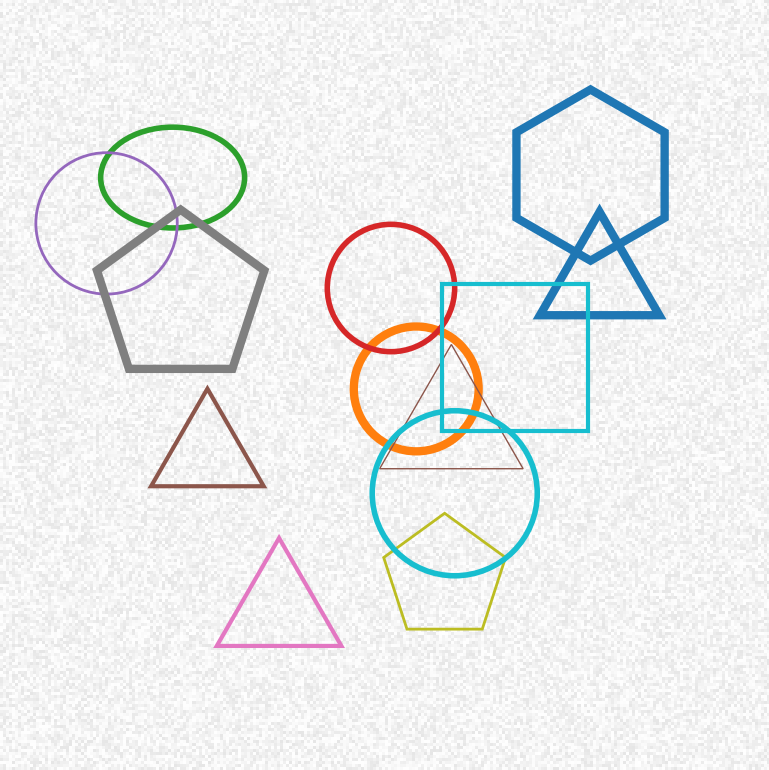[{"shape": "hexagon", "thickness": 3, "radius": 0.56, "center": [0.767, 0.773]}, {"shape": "triangle", "thickness": 3, "radius": 0.45, "center": [0.779, 0.635]}, {"shape": "circle", "thickness": 3, "radius": 0.41, "center": [0.541, 0.495]}, {"shape": "oval", "thickness": 2, "radius": 0.47, "center": [0.224, 0.769]}, {"shape": "circle", "thickness": 2, "radius": 0.41, "center": [0.508, 0.626]}, {"shape": "circle", "thickness": 1, "radius": 0.46, "center": [0.138, 0.71]}, {"shape": "triangle", "thickness": 1.5, "radius": 0.42, "center": [0.269, 0.411]}, {"shape": "triangle", "thickness": 0.5, "radius": 0.54, "center": [0.586, 0.445]}, {"shape": "triangle", "thickness": 1.5, "radius": 0.47, "center": [0.362, 0.208]}, {"shape": "pentagon", "thickness": 3, "radius": 0.57, "center": [0.235, 0.613]}, {"shape": "pentagon", "thickness": 1, "radius": 0.42, "center": [0.577, 0.25]}, {"shape": "circle", "thickness": 2, "radius": 0.54, "center": [0.591, 0.359]}, {"shape": "square", "thickness": 1.5, "radius": 0.48, "center": [0.669, 0.536]}]